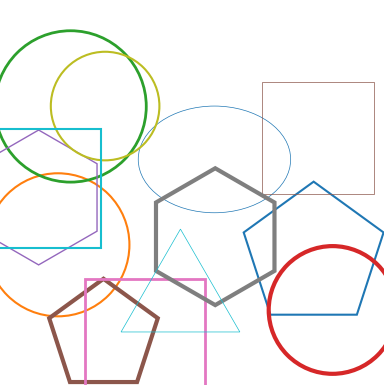[{"shape": "pentagon", "thickness": 1.5, "radius": 0.95, "center": [0.815, 0.337]}, {"shape": "oval", "thickness": 0.5, "radius": 0.99, "center": [0.557, 0.586]}, {"shape": "circle", "thickness": 1.5, "radius": 0.93, "center": [0.15, 0.364]}, {"shape": "circle", "thickness": 2, "radius": 0.98, "center": [0.183, 0.724]}, {"shape": "circle", "thickness": 3, "radius": 0.83, "center": [0.864, 0.195]}, {"shape": "hexagon", "thickness": 1, "radius": 0.88, "center": [0.1, 0.487]}, {"shape": "square", "thickness": 0.5, "radius": 0.73, "center": [0.827, 0.641]}, {"shape": "pentagon", "thickness": 3, "radius": 0.74, "center": [0.269, 0.128]}, {"shape": "square", "thickness": 2, "radius": 0.78, "center": [0.376, 0.119]}, {"shape": "hexagon", "thickness": 3, "radius": 0.89, "center": [0.559, 0.385]}, {"shape": "circle", "thickness": 1.5, "radius": 0.71, "center": [0.273, 0.725]}, {"shape": "square", "thickness": 1.5, "radius": 0.77, "center": [0.109, 0.51]}, {"shape": "triangle", "thickness": 0.5, "radius": 0.89, "center": [0.469, 0.227]}]